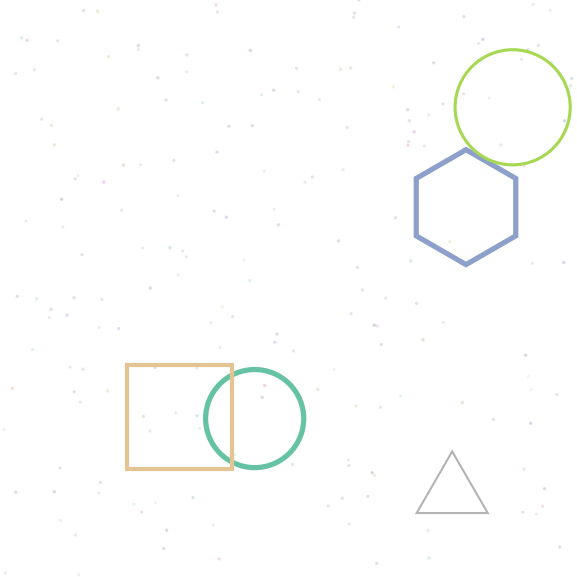[{"shape": "circle", "thickness": 2.5, "radius": 0.42, "center": [0.441, 0.274]}, {"shape": "hexagon", "thickness": 2.5, "radius": 0.5, "center": [0.807, 0.64]}, {"shape": "circle", "thickness": 1.5, "radius": 0.5, "center": [0.888, 0.813]}, {"shape": "square", "thickness": 2, "radius": 0.45, "center": [0.311, 0.277]}, {"shape": "triangle", "thickness": 1, "radius": 0.36, "center": [0.783, 0.146]}]